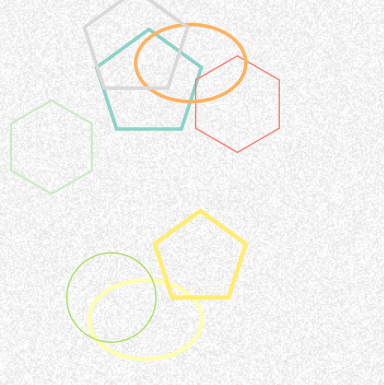[{"shape": "pentagon", "thickness": 2.5, "radius": 0.72, "center": [0.387, 0.781]}, {"shape": "oval", "thickness": 3, "radius": 0.73, "center": [0.378, 0.169]}, {"shape": "hexagon", "thickness": 1, "radius": 0.63, "center": [0.617, 0.73]}, {"shape": "oval", "thickness": 2.5, "radius": 0.71, "center": [0.495, 0.836]}, {"shape": "circle", "thickness": 1, "radius": 0.58, "center": [0.289, 0.227]}, {"shape": "pentagon", "thickness": 2.5, "radius": 0.7, "center": [0.353, 0.885]}, {"shape": "hexagon", "thickness": 1.5, "radius": 0.61, "center": [0.134, 0.618]}, {"shape": "pentagon", "thickness": 3, "radius": 0.62, "center": [0.52, 0.328]}]